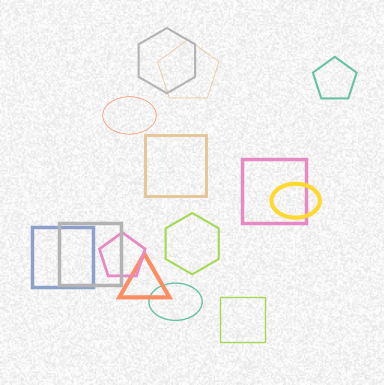[{"shape": "oval", "thickness": 1, "radius": 0.35, "center": [0.456, 0.216]}, {"shape": "pentagon", "thickness": 1.5, "radius": 0.3, "center": [0.87, 0.793]}, {"shape": "oval", "thickness": 0.5, "radius": 0.35, "center": [0.336, 0.7]}, {"shape": "triangle", "thickness": 3, "radius": 0.38, "center": [0.375, 0.265]}, {"shape": "square", "thickness": 2.5, "radius": 0.39, "center": [0.163, 0.332]}, {"shape": "pentagon", "thickness": 2, "radius": 0.31, "center": [0.318, 0.334]}, {"shape": "square", "thickness": 2.5, "radius": 0.42, "center": [0.711, 0.503]}, {"shape": "square", "thickness": 1, "radius": 0.29, "center": [0.629, 0.171]}, {"shape": "hexagon", "thickness": 1.5, "radius": 0.4, "center": [0.499, 0.367]}, {"shape": "oval", "thickness": 3, "radius": 0.31, "center": [0.768, 0.479]}, {"shape": "square", "thickness": 2, "radius": 0.4, "center": [0.456, 0.569]}, {"shape": "pentagon", "thickness": 0.5, "radius": 0.42, "center": [0.489, 0.813]}, {"shape": "hexagon", "thickness": 1.5, "radius": 0.42, "center": [0.433, 0.843]}, {"shape": "square", "thickness": 2.5, "radius": 0.4, "center": [0.233, 0.341]}]